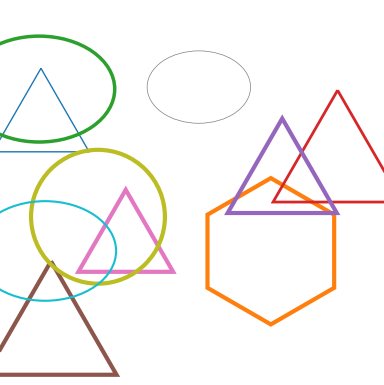[{"shape": "triangle", "thickness": 1, "radius": 0.72, "center": [0.106, 0.678]}, {"shape": "hexagon", "thickness": 3, "radius": 0.95, "center": [0.703, 0.347]}, {"shape": "oval", "thickness": 2.5, "radius": 0.98, "center": [0.102, 0.769]}, {"shape": "triangle", "thickness": 2, "radius": 0.97, "center": [0.877, 0.572]}, {"shape": "triangle", "thickness": 3, "radius": 0.82, "center": [0.733, 0.529]}, {"shape": "triangle", "thickness": 3, "radius": 0.98, "center": [0.132, 0.125]}, {"shape": "triangle", "thickness": 3, "radius": 0.71, "center": [0.327, 0.365]}, {"shape": "oval", "thickness": 0.5, "radius": 0.67, "center": [0.516, 0.774]}, {"shape": "circle", "thickness": 3, "radius": 0.87, "center": [0.255, 0.437]}, {"shape": "oval", "thickness": 1.5, "radius": 0.92, "center": [0.117, 0.348]}]